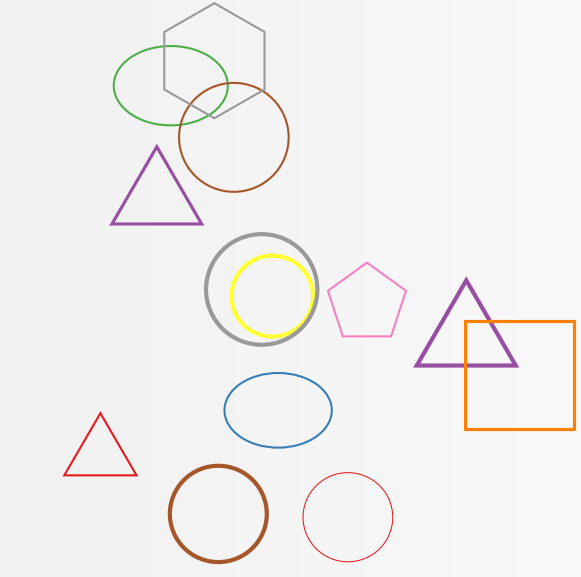[{"shape": "triangle", "thickness": 1, "radius": 0.36, "center": [0.173, 0.212]}, {"shape": "circle", "thickness": 0.5, "radius": 0.39, "center": [0.599, 0.104]}, {"shape": "oval", "thickness": 1, "radius": 0.46, "center": [0.478, 0.289]}, {"shape": "oval", "thickness": 1, "radius": 0.49, "center": [0.294, 0.851]}, {"shape": "triangle", "thickness": 1.5, "radius": 0.45, "center": [0.27, 0.656]}, {"shape": "triangle", "thickness": 2, "radius": 0.49, "center": [0.802, 0.415]}, {"shape": "square", "thickness": 1.5, "radius": 0.47, "center": [0.893, 0.35]}, {"shape": "circle", "thickness": 2, "radius": 0.35, "center": [0.469, 0.486]}, {"shape": "circle", "thickness": 2, "radius": 0.42, "center": [0.376, 0.109]}, {"shape": "circle", "thickness": 1, "radius": 0.47, "center": [0.402, 0.761]}, {"shape": "pentagon", "thickness": 1, "radius": 0.35, "center": [0.631, 0.474]}, {"shape": "hexagon", "thickness": 1, "radius": 0.5, "center": [0.369, 0.894]}, {"shape": "circle", "thickness": 2, "radius": 0.48, "center": [0.45, 0.498]}]